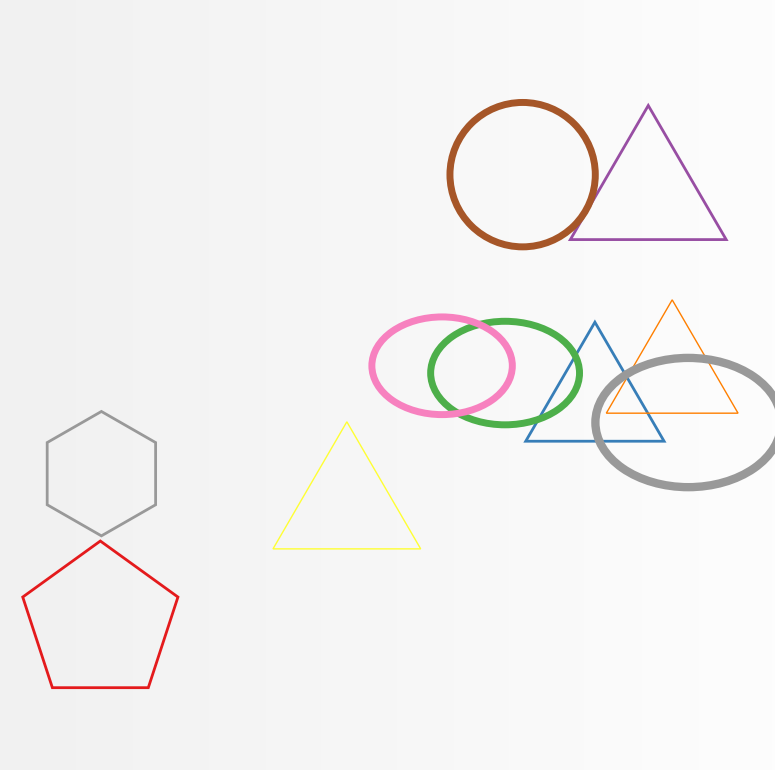[{"shape": "pentagon", "thickness": 1, "radius": 0.53, "center": [0.129, 0.192]}, {"shape": "triangle", "thickness": 1, "radius": 0.52, "center": [0.768, 0.479]}, {"shape": "oval", "thickness": 2.5, "radius": 0.48, "center": [0.652, 0.516]}, {"shape": "triangle", "thickness": 1, "radius": 0.58, "center": [0.836, 0.747]}, {"shape": "triangle", "thickness": 0.5, "radius": 0.49, "center": [0.867, 0.512]}, {"shape": "triangle", "thickness": 0.5, "radius": 0.55, "center": [0.448, 0.342]}, {"shape": "circle", "thickness": 2.5, "radius": 0.47, "center": [0.674, 0.773]}, {"shape": "oval", "thickness": 2.5, "radius": 0.45, "center": [0.57, 0.525]}, {"shape": "hexagon", "thickness": 1, "radius": 0.4, "center": [0.131, 0.385]}, {"shape": "oval", "thickness": 3, "radius": 0.6, "center": [0.888, 0.451]}]